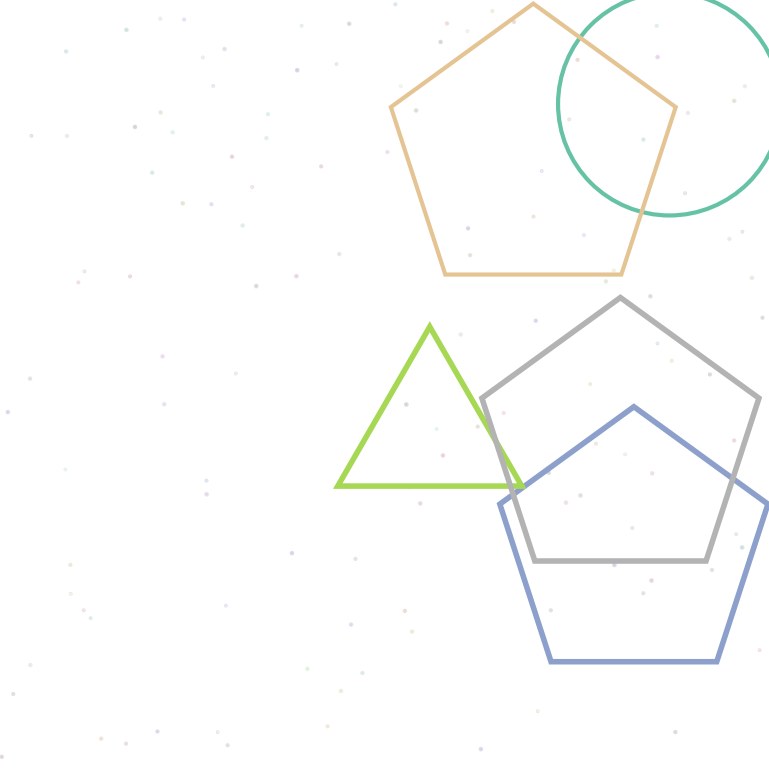[{"shape": "circle", "thickness": 1.5, "radius": 0.72, "center": [0.869, 0.865]}, {"shape": "pentagon", "thickness": 2, "radius": 0.92, "center": [0.823, 0.289]}, {"shape": "triangle", "thickness": 2, "radius": 0.69, "center": [0.558, 0.438]}, {"shape": "pentagon", "thickness": 1.5, "radius": 0.97, "center": [0.693, 0.801]}, {"shape": "pentagon", "thickness": 2, "radius": 0.95, "center": [0.806, 0.424]}]